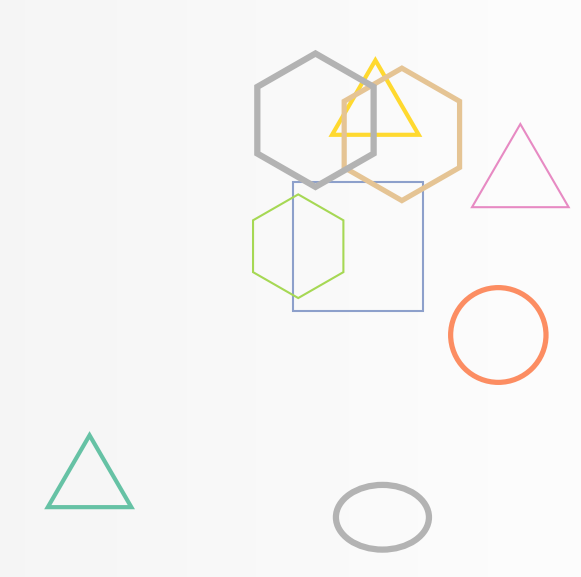[{"shape": "triangle", "thickness": 2, "radius": 0.41, "center": [0.154, 0.162]}, {"shape": "circle", "thickness": 2.5, "radius": 0.41, "center": [0.857, 0.419]}, {"shape": "square", "thickness": 1, "radius": 0.56, "center": [0.616, 0.571]}, {"shape": "triangle", "thickness": 1, "radius": 0.48, "center": [0.895, 0.688]}, {"shape": "hexagon", "thickness": 1, "radius": 0.45, "center": [0.513, 0.573]}, {"shape": "triangle", "thickness": 2, "radius": 0.43, "center": [0.646, 0.809]}, {"shape": "hexagon", "thickness": 2.5, "radius": 0.57, "center": [0.691, 0.766]}, {"shape": "hexagon", "thickness": 3, "radius": 0.58, "center": [0.543, 0.791]}, {"shape": "oval", "thickness": 3, "radius": 0.4, "center": [0.658, 0.103]}]